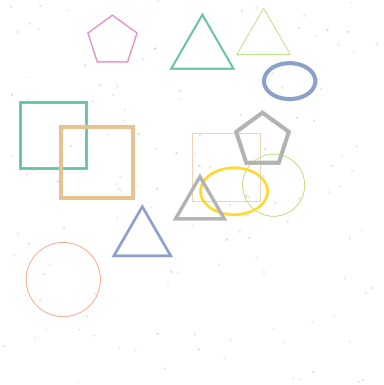[{"shape": "triangle", "thickness": 1.5, "radius": 0.47, "center": [0.526, 0.868]}, {"shape": "square", "thickness": 2, "radius": 0.43, "center": [0.138, 0.65]}, {"shape": "circle", "thickness": 0.5, "radius": 0.48, "center": [0.164, 0.274]}, {"shape": "oval", "thickness": 3, "radius": 0.33, "center": [0.752, 0.789]}, {"shape": "triangle", "thickness": 2, "radius": 0.43, "center": [0.37, 0.378]}, {"shape": "pentagon", "thickness": 1, "radius": 0.34, "center": [0.292, 0.893]}, {"shape": "circle", "thickness": 0.5, "radius": 0.4, "center": [0.711, 0.519]}, {"shape": "triangle", "thickness": 0.5, "radius": 0.4, "center": [0.685, 0.899]}, {"shape": "oval", "thickness": 2, "radius": 0.44, "center": [0.608, 0.503]}, {"shape": "square", "thickness": 3, "radius": 0.47, "center": [0.252, 0.578]}, {"shape": "square", "thickness": 0.5, "radius": 0.44, "center": [0.586, 0.567]}, {"shape": "pentagon", "thickness": 3, "radius": 0.36, "center": [0.682, 0.635]}, {"shape": "triangle", "thickness": 2.5, "radius": 0.37, "center": [0.519, 0.468]}]